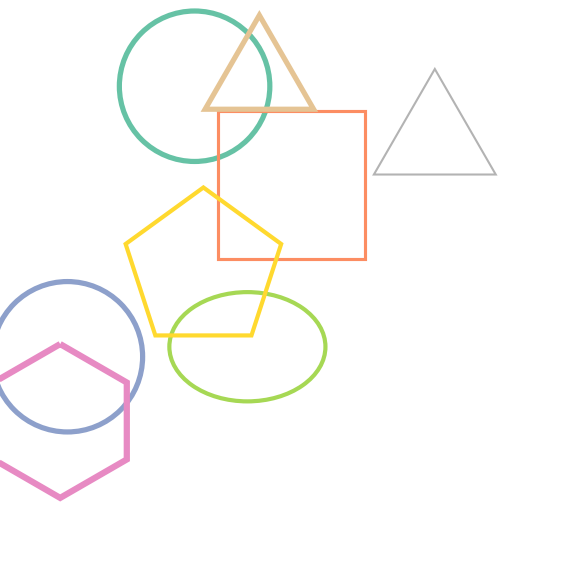[{"shape": "circle", "thickness": 2.5, "radius": 0.65, "center": [0.337, 0.85]}, {"shape": "square", "thickness": 1.5, "radius": 0.64, "center": [0.505, 0.679]}, {"shape": "circle", "thickness": 2.5, "radius": 0.65, "center": [0.117, 0.381]}, {"shape": "hexagon", "thickness": 3, "radius": 0.67, "center": [0.104, 0.27]}, {"shape": "oval", "thickness": 2, "radius": 0.68, "center": [0.428, 0.399]}, {"shape": "pentagon", "thickness": 2, "radius": 0.71, "center": [0.352, 0.533]}, {"shape": "triangle", "thickness": 2.5, "radius": 0.54, "center": [0.449, 0.864]}, {"shape": "triangle", "thickness": 1, "radius": 0.61, "center": [0.753, 0.758]}]